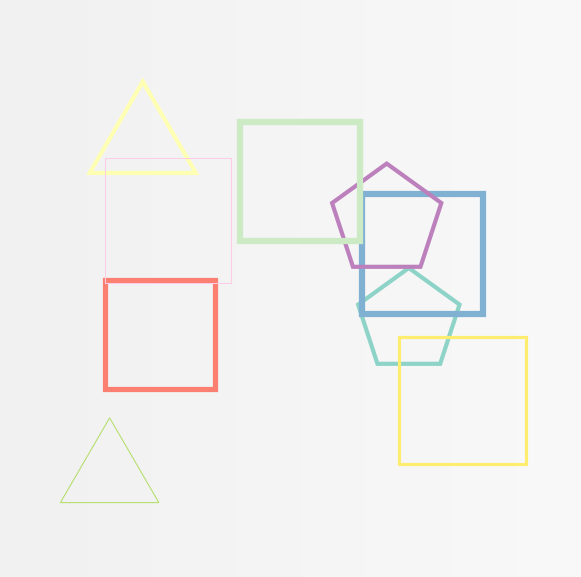[{"shape": "pentagon", "thickness": 2, "radius": 0.46, "center": [0.703, 0.443]}, {"shape": "triangle", "thickness": 2, "radius": 0.53, "center": [0.246, 0.752]}, {"shape": "square", "thickness": 2.5, "radius": 0.47, "center": [0.276, 0.42]}, {"shape": "square", "thickness": 3, "radius": 0.52, "center": [0.727, 0.559]}, {"shape": "triangle", "thickness": 0.5, "radius": 0.49, "center": [0.189, 0.178]}, {"shape": "square", "thickness": 0.5, "radius": 0.54, "center": [0.289, 0.617]}, {"shape": "pentagon", "thickness": 2, "radius": 0.49, "center": [0.665, 0.617]}, {"shape": "square", "thickness": 3, "radius": 0.52, "center": [0.516, 0.685]}, {"shape": "square", "thickness": 1.5, "radius": 0.55, "center": [0.796, 0.306]}]